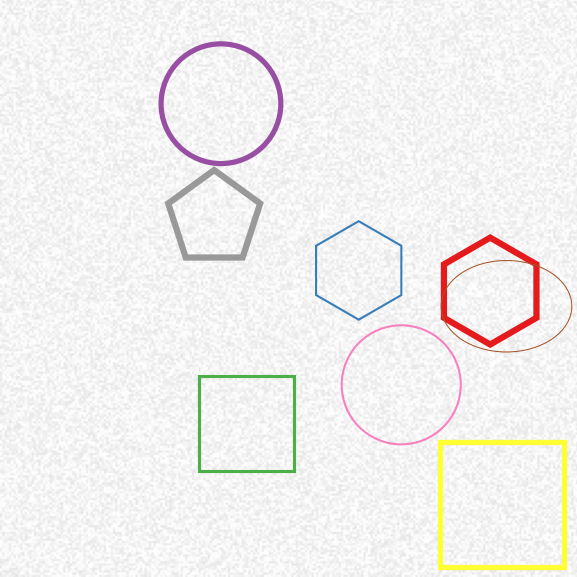[{"shape": "hexagon", "thickness": 3, "radius": 0.46, "center": [0.849, 0.495]}, {"shape": "hexagon", "thickness": 1, "radius": 0.43, "center": [0.621, 0.531]}, {"shape": "square", "thickness": 1.5, "radius": 0.41, "center": [0.426, 0.266]}, {"shape": "circle", "thickness": 2.5, "radius": 0.52, "center": [0.383, 0.82]}, {"shape": "square", "thickness": 2.5, "radius": 0.54, "center": [0.87, 0.126]}, {"shape": "oval", "thickness": 0.5, "radius": 0.57, "center": [0.877, 0.469]}, {"shape": "circle", "thickness": 1, "radius": 0.52, "center": [0.695, 0.333]}, {"shape": "pentagon", "thickness": 3, "radius": 0.42, "center": [0.371, 0.621]}]